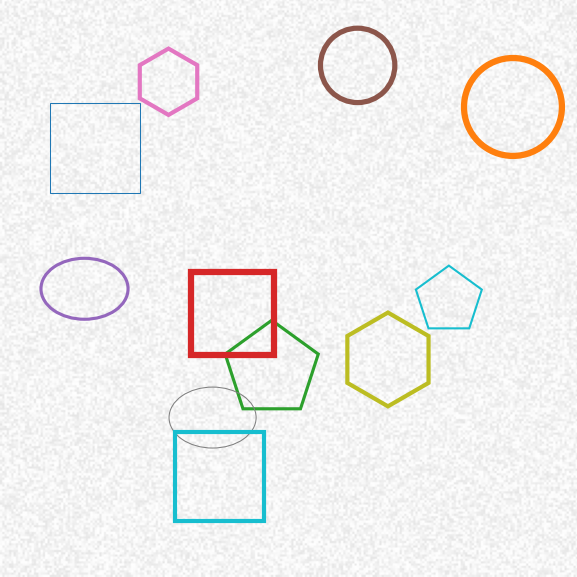[{"shape": "square", "thickness": 0.5, "radius": 0.39, "center": [0.165, 0.743]}, {"shape": "circle", "thickness": 3, "radius": 0.42, "center": [0.888, 0.814]}, {"shape": "pentagon", "thickness": 1.5, "radius": 0.42, "center": [0.471, 0.36]}, {"shape": "square", "thickness": 3, "radius": 0.36, "center": [0.403, 0.457]}, {"shape": "oval", "thickness": 1.5, "radius": 0.38, "center": [0.146, 0.499]}, {"shape": "circle", "thickness": 2.5, "radius": 0.32, "center": [0.619, 0.886]}, {"shape": "hexagon", "thickness": 2, "radius": 0.29, "center": [0.292, 0.858]}, {"shape": "oval", "thickness": 0.5, "radius": 0.38, "center": [0.368, 0.276]}, {"shape": "hexagon", "thickness": 2, "radius": 0.41, "center": [0.672, 0.377]}, {"shape": "square", "thickness": 2, "radius": 0.38, "center": [0.38, 0.173]}, {"shape": "pentagon", "thickness": 1, "radius": 0.3, "center": [0.777, 0.479]}]